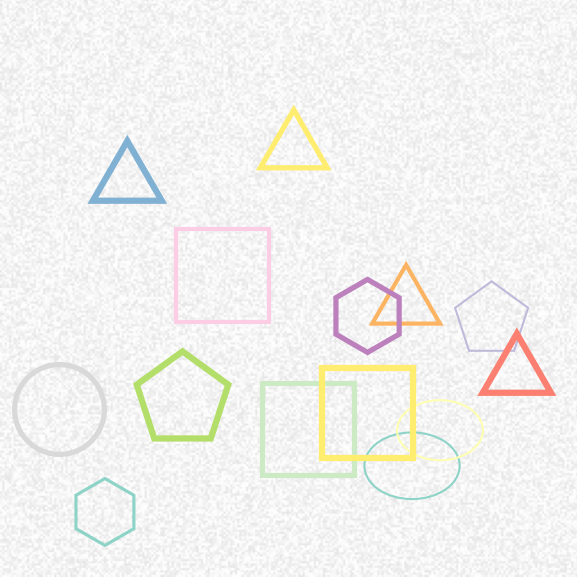[{"shape": "oval", "thickness": 1, "radius": 0.41, "center": [0.713, 0.193]}, {"shape": "hexagon", "thickness": 1.5, "radius": 0.29, "center": [0.182, 0.113]}, {"shape": "oval", "thickness": 1, "radius": 0.37, "center": [0.762, 0.254]}, {"shape": "pentagon", "thickness": 1, "radius": 0.33, "center": [0.851, 0.446]}, {"shape": "triangle", "thickness": 3, "radius": 0.34, "center": [0.895, 0.353]}, {"shape": "triangle", "thickness": 3, "radius": 0.34, "center": [0.22, 0.686]}, {"shape": "triangle", "thickness": 2, "radius": 0.34, "center": [0.703, 0.473]}, {"shape": "pentagon", "thickness": 3, "radius": 0.42, "center": [0.316, 0.307]}, {"shape": "square", "thickness": 2, "radius": 0.4, "center": [0.386, 0.522]}, {"shape": "circle", "thickness": 2.5, "radius": 0.39, "center": [0.103, 0.29]}, {"shape": "hexagon", "thickness": 2.5, "radius": 0.32, "center": [0.636, 0.452]}, {"shape": "square", "thickness": 2.5, "radius": 0.4, "center": [0.533, 0.256]}, {"shape": "triangle", "thickness": 2.5, "radius": 0.33, "center": [0.509, 0.742]}, {"shape": "square", "thickness": 3, "radius": 0.39, "center": [0.637, 0.283]}]